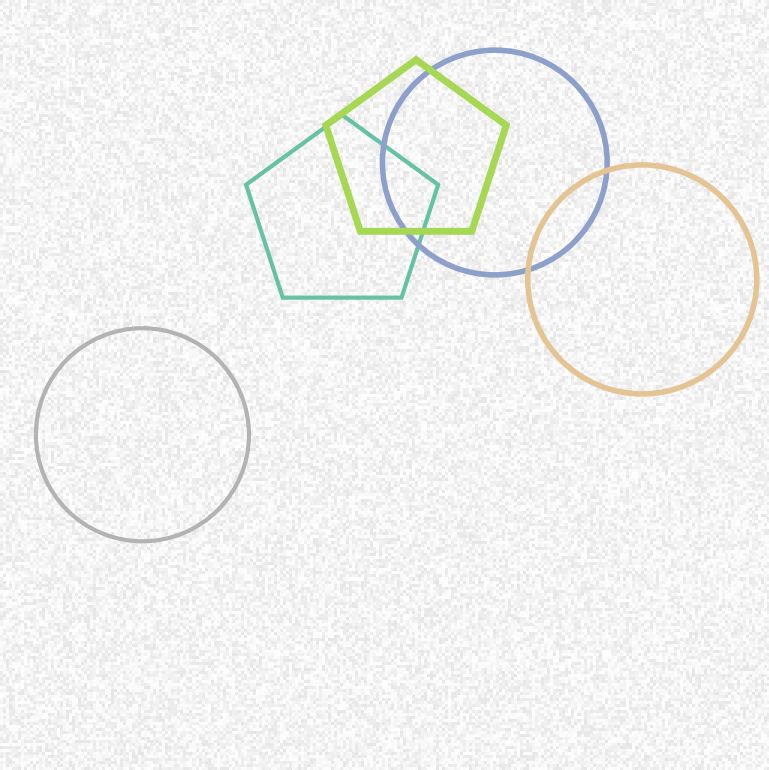[{"shape": "pentagon", "thickness": 1.5, "radius": 0.66, "center": [0.444, 0.72]}, {"shape": "circle", "thickness": 2, "radius": 0.73, "center": [0.643, 0.789]}, {"shape": "pentagon", "thickness": 2.5, "radius": 0.62, "center": [0.54, 0.799]}, {"shape": "circle", "thickness": 2, "radius": 0.74, "center": [0.834, 0.637]}, {"shape": "circle", "thickness": 1.5, "radius": 0.69, "center": [0.185, 0.435]}]